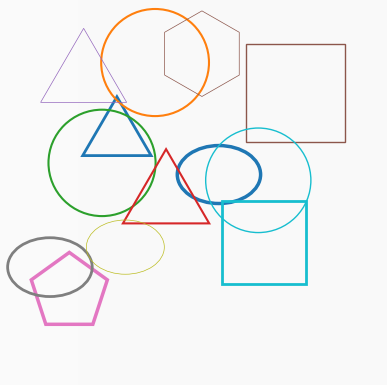[{"shape": "oval", "thickness": 2.5, "radius": 0.54, "center": [0.565, 0.547]}, {"shape": "triangle", "thickness": 2, "radius": 0.51, "center": [0.302, 0.647]}, {"shape": "circle", "thickness": 1.5, "radius": 0.7, "center": [0.4, 0.838]}, {"shape": "circle", "thickness": 1.5, "radius": 0.69, "center": [0.263, 0.577]}, {"shape": "triangle", "thickness": 1.5, "radius": 0.64, "center": [0.429, 0.484]}, {"shape": "triangle", "thickness": 0.5, "radius": 0.64, "center": [0.216, 0.798]}, {"shape": "hexagon", "thickness": 0.5, "radius": 0.56, "center": [0.521, 0.861]}, {"shape": "square", "thickness": 1, "radius": 0.63, "center": [0.763, 0.759]}, {"shape": "pentagon", "thickness": 2.5, "radius": 0.52, "center": [0.179, 0.241]}, {"shape": "oval", "thickness": 2, "radius": 0.55, "center": [0.129, 0.306]}, {"shape": "oval", "thickness": 0.5, "radius": 0.5, "center": [0.323, 0.358]}, {"shape": "circle", "thickness": 1, "radius": 0.68, "center": [0.667, 0.532]}, {"shape": "square", "thickness": 2, "radius": 0.54, "center": [0.681, 0.371]}]